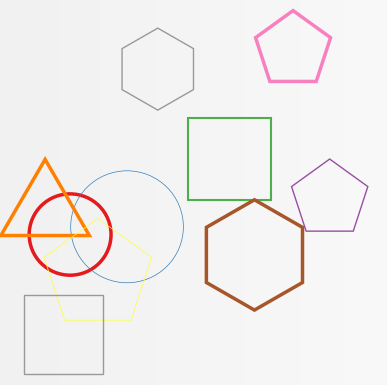[{"shape": "circle", "thickness": 2.5, "radius": 0.53, "center": [0.181, 0.391]}, {"shape": "circle", "thickness": 0.5, "radius": 0.73, "center": [0.328, 0.411]}, {"shape": "square", "thickness": 1.5, "radius": 0.53, "center": [0.592, 0.587]}, {"shape": "pentagon", "thickness": 1, "radius": 0.52, "center": [0.851, 0.483]}, {"shape": "triangle", "thickness": 2.5, "radius": 0.66, "center": [0.116, 0.454]}, {"shape": "pentagon", "thickness": 0.5, "radius": 0.73, "center": [0.253, 0.286]}, {"shape": "hexagon", "thickness": 2.5, "radius": 0.72, "center": [0.657, 0.338]}, {"shape": "pentagon", "thickness": 2.5, "radius": 0.51, "center": [0.756, 0.871]}, {"shape": "square", "thickness": 1, "radius": 0.51, "center": [0.164, 0.132]}, {"shape": "hexagon", "thickness": 1, "radius": 0.53, "center": [0.407, 0.82]}]